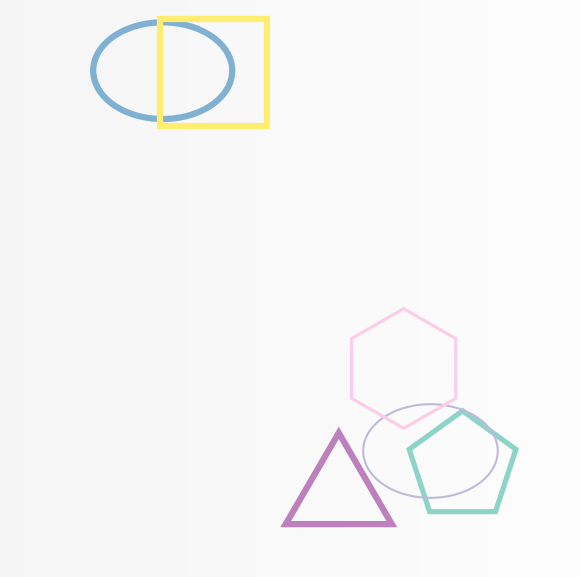[{"shape": "pentagon", "thickness": 2.5, "radius": 0.48, "center": [0.796, 0.191]}, {"shape": "oval", "thickness": 1, "radius": 0.58, "center": [0.741, 0.218]}, {"shape": "oval", "thickness": 3, "radius": 0.6, "center": [0.28, 0.877]}, {"shape": "hexagon", "thickness": 1.5, "radius": 0.52, "center": [0.695, 0.361]}, {"shape": "triangle", "thickness": 3, "radius": 0.53, "center": [0.583, 0.144]}, {"shape": "square", "thickness": 3, "radius": 0.46, "center": [0.367, 0.874]}]